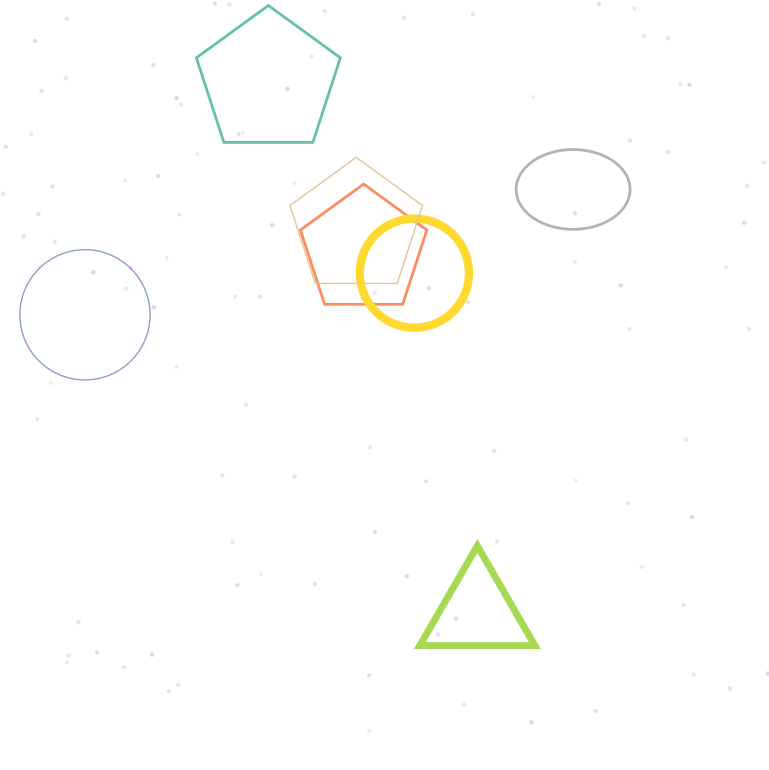[{"shape": "pentagon", "thickness": 1, "radius": 0.49, "center": [0.349, 0.895]}, {"shape": "pentagon", "thickness": 1, "radius": 0.43, "center": [0.472, 0.675]}, {"shape": "circle", "thickness": 0.5, "radius": 0.42, "center": [0.11, 0.591]}, {"shape": "triangle", "thickness": 2.5, "radius": 0.43, "center": [0.62, 0.205]}, {"shape": "circle", "thickness": 3, "radius": 0.35, "center": [0.538, 0.645]}, {"shape": "pentagon", "thickness": 0.5, "radius": 0.45, "center": [0.463, 0.705]}, {"shape": "oval", "thickness": 1, "radius": 0.37, "center": [0.744, 0.754]}]